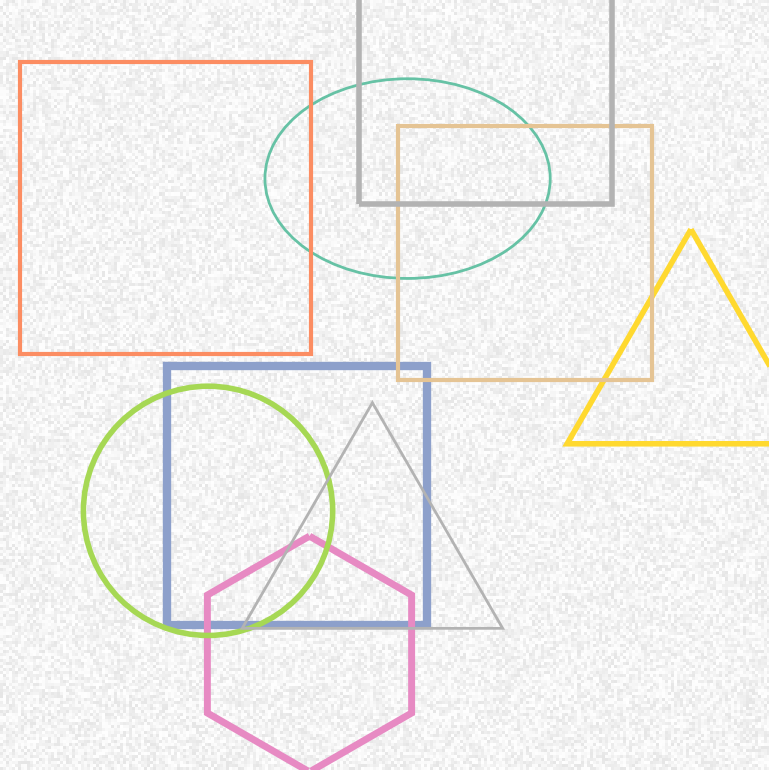[{"shape": "oval", "thickness": 1, "radius": 0.93, "center": [0.529, 0.768]}, {"shape": "square", "thickness": 1.5, "radius": 0.95, "center": [0.215, 0.73]}, {"shape": "square", "thickness": 3, "radius": 0.84, "center": [0.386, 0.357]}, {"shape": "hexagon", "thickness": 2.5, "radius": 0.77, "center": [0.402, 0.151]}, {"shape": "circle", "thickness": 2, "radius": 0.81, "center": [0.27, 0.337]}, {"shape": "triangle", "thickness": 2, "radius": 0.93, "center": [0.897, 0.517]}, {"shape": "square", "thickness": 1.5, "radius": 0.82, "center": [0.681, 0.672]}, {"shape": "triangle", "thickness": 1, "radius": 0.98, "center": [0.484, 0.282]}, {"shape": "square", "thickness": 2, "radius": 0.82, "center": [0.631, 0.9]}]